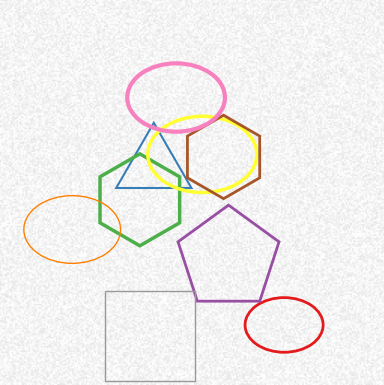[{"shape": "oval", "thickness": 2, "radius": 0.51, "center": [0.738, 0.156]}, {"shape": "triangle", "thickness": 1.5, "radius": 0.56, "center": [0.399, 0.568]}, {"shape": "hexagon", "thickness": 2.5, "radius": 0.6, "center": [0.363, 0.481]}, {"shape": "pentagon", "thickness": 2, "radius": 0.69, "center": [0.594, 0.329]}, {"shape": "oval", "thickness": 1, "radius": 0.63, "center": [0.188, 0.404]}, {"shape": "oval", "thickness": 2.5, "radius": 0.71, "center": [0.525, 0.599]}, {"shape": "hexagon", "thickness": 2, "radius": 0.54, "center": [0.581, 0.592]}, {"shape": "oval", "thickness": 3, "radius": 0.63, "center": [0.457, 0.747]}, {"shape": "square", "thickness": 1, "radius": 0.58, "center": [0.389, 0.127]}]